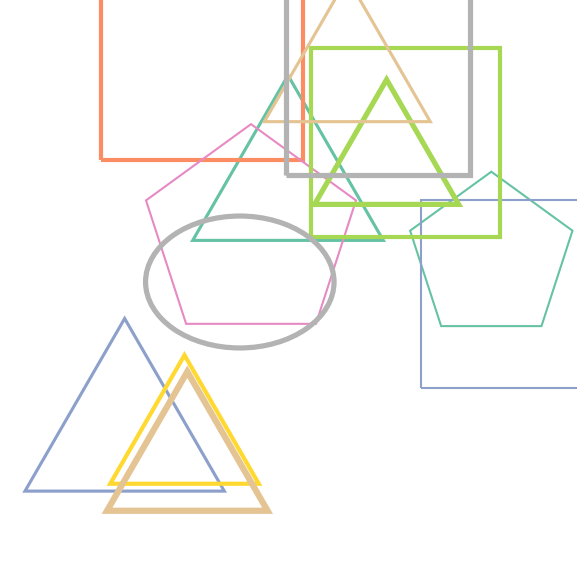[{"shape": "pentagon", "thickness": 1, "radius": 0.74, "center": [0.851, 0.554]}, {"shape": "triangle", "thickness": 1.5, "radius": 0.95, "center": [0.499, 0.678]}, {"shape": "square", "thickness": 2, "radius": 0.88, "center": [0.35, 0.898]}, {"shape": "square", "thickness": 1, "radius": 0.81, "center": [0.892, 0.49]}, {"shape": "triangle", "thickness": 1.5, "radius": 1.0, "center": [0.216, 0.248]}, {"shape": "pentagon", "thickness": 1, "radius": 0.96, "center": [0.435, 0.593]}, {"shape": "square", "thickness": 2, "radius": 0.82, "center": [0.703, 0.753]}, {"shape": "triangle", "thickness": 2.5, "radius": 0.72, "center": [0.669, 0.717]}, {"shape": "triangle", "thickness": 2, "radius": 0.74, "center": [0.319, 0.236]}, {"shape": "triangle", "thickness": 3, "radius": 0.8, "center": [0.324, 0.195]}, {"shape": "triangle", "thickness": 1.5, "radius": 0.83, "center": [0.601, 0.871]}, {"shape": "square", "thickness": 2.5, "radius": 0.8, "center": [0.654, 0.857]}, {"shape": "oval", "thickness": 2.5, "radius": 0.82, "center": [0.415, 0.511]}]